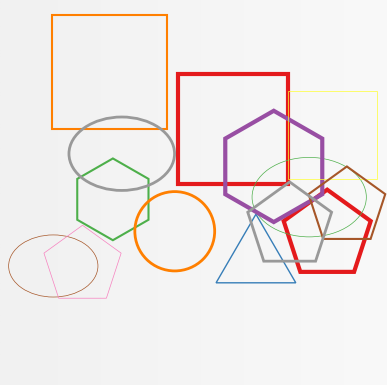[{"shape": "pentagon", "thickness": 3, "radius": 0.59, "center": [0.844, 0.389]}, {"shape": "square", "thickness": 3, "radius": 0.71, "center": [0.601, 0.664]}, {"shape": "triangle", "thickness": 1, "radius": 0.59, "center": [0.66, 0.325]}, {"shape": "hexagon", "thickness": 1.5, "radius": 0.53, "center": [0.291, 0.482]}, {"shape": "oval", "thickness": 0.5, "radius": 0.74, "center": [0.798, 0.488]}, {"shape": "hexagon", "thickness": 3, "radius": 0.72, "center": [0.707, 0.568]}, {"shape": "square", "thickness": 1.5, "radius": 0.74, "center": [0.282, 0.813]}, {"shape": "circle", "thickness": 2, "radius": 0.52, "center": [0.451, 0.399]}, {"shape": "square", "thickness": 0.5, "radius": 0.57, "center": [0.858, 0.65]}, {"shape": "oval", "thickness": 0.5, "radius": 0.58, "center": [0.138, 0.309]}, {"shape": "pentagon", "thickness": 1.5, "radius": 0.52, "center": [0.895, 0.464]}, {"shape": "pentagon", "thickness": 0.5, "radius": 0.52, "center": [0.213, 0.31]}, {"shape": "pentagon", "thickness": 2, "radius": 0.57, "center": [0.748, 0.414]}, {"shape": "oval", "thickness": 2, "radius": 0.68, "center": [0.314, 0.601]}]